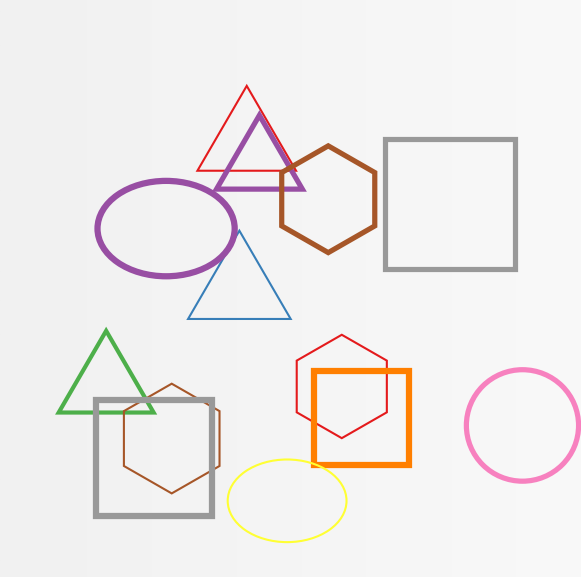[{"shape": "triangle", "thickness": 1, "radius": 0.49, "center": [0.424, 0.752]}, {"shape": "hexagon", "thickness": 1, "radius": 0.45, "center": [0.588, 0.33]}, {"shape": "triangle", "thickness": 1, "radius": 0.51, "center": [0.412, 0.498]}, {"shape": "triangle", "thickness": 2, "radius": 0.47, "center": [0.183, 0.332]}, {"shape": "oval", "thickness": 3, "radius": 0.59, "center": [0.286, 0.603]}, {"shape": "triangle", "thickness": 2.5, "radius": 0.43, "center": [0.446, 0.714]}, {"shape": "square", "thickness": 3, "radius": 0.41, "center": [0.622, 0.276]}, {"shape": "oval", "thickness": 1, "radius": 0.51, "center": [0.494, 0.132]}, {"shape": "hexagon", "thickness": 2.5, "radius": 0.46, "center": [0.565, 0.654]}, {"shape": "hexagon", "thickness": 1, "radius": 0.47, "center": [0.295, 0.24]}, {"shape": "circle", "thickness": 2.5, "radius": 0.48, "center": [0.899, 0.262]}, {"shape": "square", "thickness": 3, "radius": 0.5, "center": [0.265, 0.206]}, {"shape": "square", "thickness": 2.5, "radius": 0.56, "center": [0.774, 0.646]}]